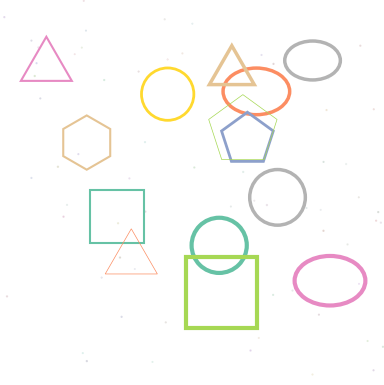[{"shape": "square", "thickness": 1.5, "radius": 0.35, "center": [0.304, 0.438]}, {"shape": "circle", "thickness": 3, "radius": 0.36, "center": [0.569, 0.363]}, {"shape": "triangle", "thickness": 0.5, "radius": 0.39, "center": [0.341, 0.328]}, {"shape": "oval", "thickness": 2.5, "radius": 0.43, "center": [0.666, 0.763]}, {"shape": "pentagon", "thickness": 2, "radius": 0.35, "center": [0.643, 0.638]}, {"shape": "triangle", "thickness": 1.5, "radius": 0.38, "center": [0.12, 0.828]}, {"shape": "oval", "thickness": 3, "radius": 0.46, "center": [0.857, 0.271]}, {"shape": "square", "thickness": 3, "radius": 0.46, "center": [0.576, 0.241]}, {"shape": "pentagon", "thickness": 0.5, "radius": 0.47, "center": [0.631, 0.661]}, {"shape": "circle", "thickness": 2, "radius": 0.34, "center": [0.436, 0.755]}, {"shape": "hexagon", "thickness": 1.5, "radius": 0.35, "center": [0.225, 0.63]}, {"shape": "triangle", "thickness": 2.5, "radius": 0.34, "center": [0.602, 0.814]}, {"shape": "circle", "thickness": 2.5, "radius": 0.36, "center": [0.721, 0.487]}, {"shape": "oval", "thickness": 2.5, "radius": 0.36, "center": [0.812, 0.843]}]